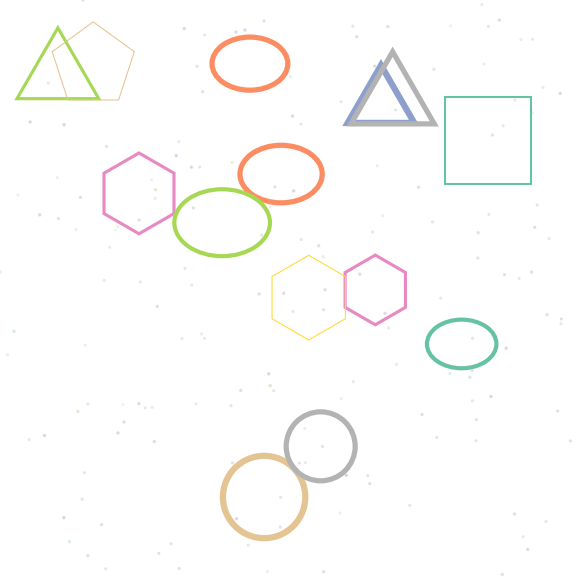[{"shape": "square", "thickness": 1, "radius": 0.37, "center": [0.845, 0.756]}, {"shape": "oval", "thickness": 2, "radius": 0.3, "center": [0.799, 0.404]}, {"shape": "oval", "thickness": 2.5, "radius": 0.33, "center": [0.433, 0.889]}, {"shape": "oval", "thickness": 2.5, "radius": 0.36, "center": [0.487, 0.698]}, {"shape": "triangle", "thickness": 3, "radius": 0.33, "center": [0.66, 0.82]}, {"shape": "hexagon", "thickness": 1.5, "radius": 0.35, "center": [0.241, 0.664]}, {"shape": "hexagon", "thickness": 1.5, "radius": 0.3, "center": [0.65, 0.497]}, {"shape": "oval", "thickness": 2, "radius": 0.41, "center": [0.385, 0.613]}, {"shape": "triangle", "thickness": 1.5, "radius": 0.41, "center": [0.1, 0.869]}, {"shape": "hexagon", "thickness": 0.5, "radius": 0.37, "center": [0.535, 0.484]}, {"shape": "circle", "thickness": 3, "radius": 0.36, "center": [0.457, 0.139]}, {"shape": "pentagon", "thickness": 0.5, "radius": 0.37, "center": [0.161, 0.886]}, {"shape": "triangle", "thickness": 2.5, "radius": 0.42, "center": [0.68, 0.826]}, {"shape": "circle", "thickness": 2.5, "radius": 0.3, "center": [0.555, 0.226]}]